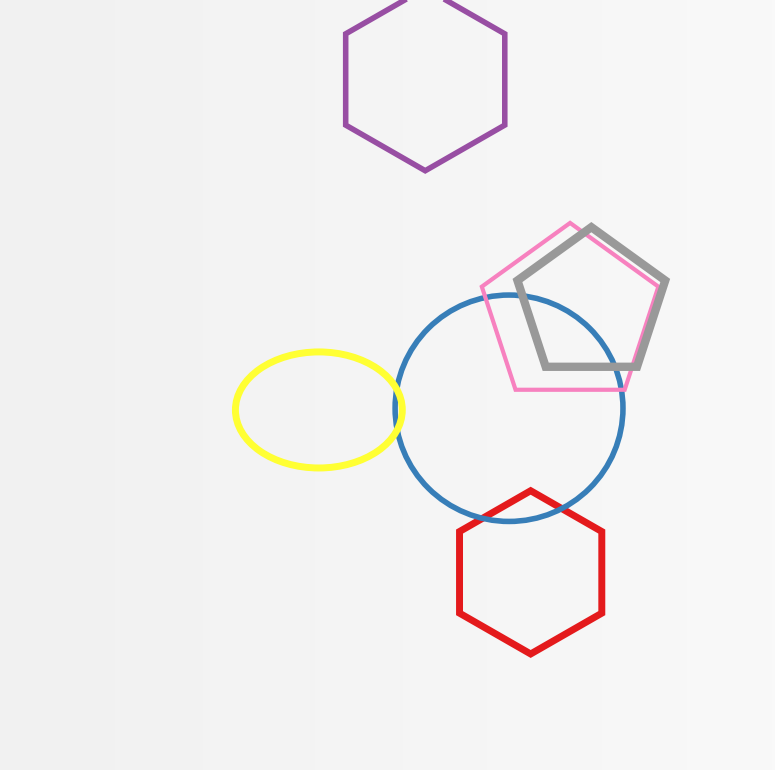[{"shape": "hexagon", "thickness": 2.5, "radius": 0.53, "center": [0.685, 0.257]}, {"shape": "circle", "thickness": 2, "radius": 0.74, "center": [0.657, 0.47]}, {"shape": "hexagon", "thickness": 2, "radius": 0.59, "center": [0.549, 0.897]}, {"shape": "oval", "thickness": 2.5, "radius": 0.54, "center": [0.411, 0.468]}, {"shape": "pentagon", "thickness": 1.5, "radius": 0.6, "center": [0.736, 0.591]}, {"shape": "pentagon", "thickness": 3, "radius": 0.5, "center": [0.763, 0.605]}]